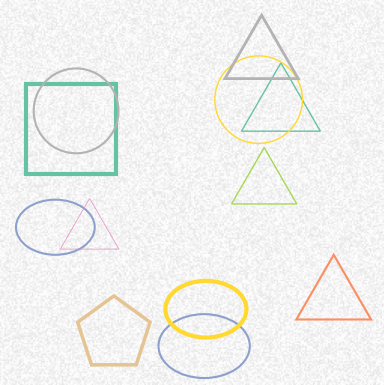[{"shape": "triangle", "thickness": 1, "radius": 0.59, "center": [0.73, 0.718]}, {"shape": "square", "thickness": 3, "radius": 0.58, "center": [0.185, 0.665]}, {"shape": "triangle", "thickness": 1.5, "radius": 0.56, "center": [0.867, 0.226]}, {"shape": "oval", "thickness": 1.5, "radius": 0.59, "center": [0.53, 0.101]}, {"shape": "oval", "thickness": 1.5, "radius": 0.51, "center": [0.144, 0.41]}, {"shape": "triangle", "thickness": 0.5, "radius": 0.44, "center": [0.233, 0.397]}, {"shape": "triangle", "thickness": 1, "radius": 0.49, "center": [0.686, 0.519]}, {"shape": "circle", "thickness": 1, "radius": 0.57, "center": [0.672, 0.741]}, {"shape": "oval", "thickness": 3, "radius": 0.53, "center": [0.535, 0.197]}, {"shape": "pentagon", "thickness": 2.5, "radius": 0.49, "center": [0.296, 0.132]}, {"shape": "triangle", "thickness": 2, "radius": 0.55, "center": [0.68, 0.851]}, {"shape": "circle", "thickness": 1.5, "radius": 0.55, "center": [0.198, 0.712]}]